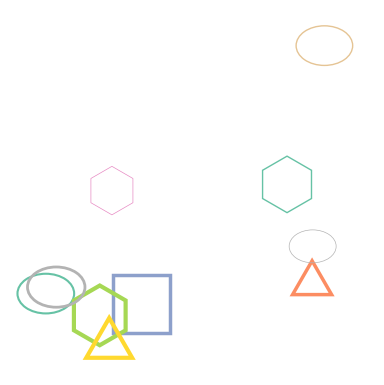[{"shape": "hexagon", "thickness": 1, "radius": 0.37, "center": [0.746, 0.521]}, {"shape": "oval", "thickness": 1.5, "radius": 0.37, "center": [0.119, 0.237]}, {"shape": "triangle", "thickness": 2.5, "radius": 0.29, "center": [0.811, 0.264]}, {"shape": "square", "thickness": 2.5, "radius": 0.37, "center": [0.368, 0.21]}, {"shape": "hexagon", "thickness": 0.5, "radius": 0.32, "center": [0.291, 0.505]}, {"shape": "hexagon", "thickness": 3, "radius": 0.39, "center": [0.259, 0.181]}, {"shape": "triangle", "thickness": 3, "radius": 0.34, "center": [0.284, 0.105]}, {"shape": "oval", "thickness": 1, "radius": 0.37, "center": [0.843, 0.882]}, {"shape": "oval", "thickness": 0.5, "radius": 0.31, "center": [0.812, 0.36]}, {"shape": "oval", "thickness": 2, "radius": 0.37, "center": [0.146, 0.254]}]